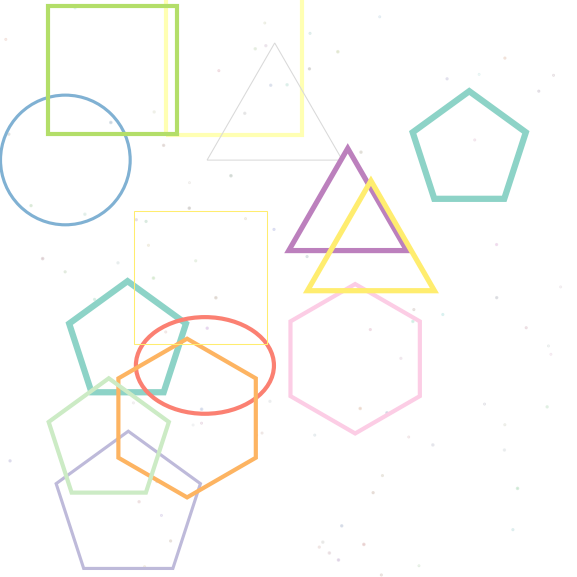[{"shape": "pentagon", "thickness": 3, "radius": 0.52, "center": [0.813, 0.738]}, {"shape": "pentagon", "thickness": 3, "radius": 0.53, "center": [0.221, 0.406]}, {"shape": "square", "thickness": 2, "radius": 0.59, "center": [0.405, 0.883]}, {"shape": "pentagon", "thickness": 1.5, "radius": 0.66, "center": [0.222, 0.121]}, {"shape": "oval", "thickness": 2, "radius": 0.6, "center": [0.355, 0.366]}, {"shape": "circle", "thickness": 1.5, "radius": 0.56, "center": [0.113, 0.722]}, {"shape": "hexagon", "thickness": 2, "radius": 0.69, "center": [0.324, 0.275]}, {"shape": "square", "thickness": 2, "radius": 0.56, "center": [0.195, 0.878]}, {"shape": "hexagon", "thickness": 2, "radius": 0.65, "center": [0.615, 0.378]}, {"shape": "triangle", "thickness": 0.5, "radius": 0.68, "center": [0.476, 0.79]}, {"shape": "triangle", "thickness": 2.5, "radius": 0.59, "center": [0.602, 0.624]}, {"shape": "pentagon", "thickness": 2, "radius": 0.55, "center": [0.188, 0.235]}, {"shape": "square", "thickness": 0.5, "radius": 0.58, "center": [0.347, 0.519]}, {"shape": "triangle", "thickness": 2.5, "radius": 0.63, "center": [0.642, 0.559]}]